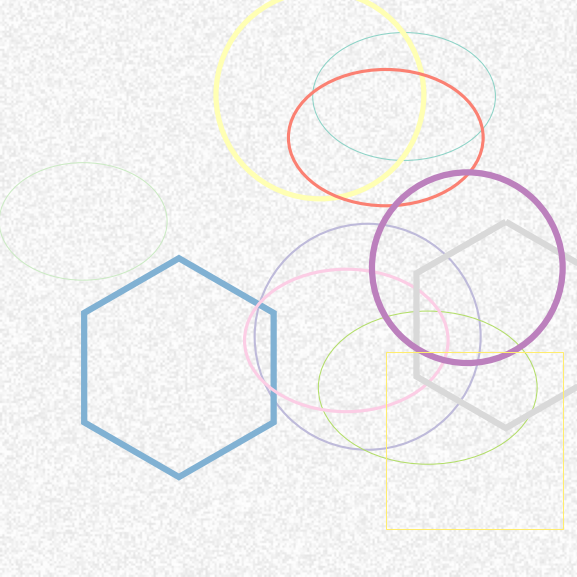[{"shape": "oval", "thickness": 0.5, "radius": 0.79, "center": [0.7, 0.832]}, {"shape": "circle", "thickness": 2.5, "radius": 0.9, "center": [0.554, 0.835]}, {"shape": "circle", "thickness": 1, "radius": 0.98, "center": [0.637, 0.416]}, {"shape": "oval", "thickness": 1.5, "radius": 0.84, "center": [0.668, 0.761]}, {"shape": "hexagon", "thickness": 3, "radius": 0.95, "center": [0.31, 0.363]}, {"shape": "oval", "thickness": 0.5, "radius": 0.95, "center": [0.741, 0.328]}, {"shape": "oval", "thickness": 1.5, "radius": 0.88, "center": [0.6, 0.41]}, {"shape": "hexagon", "thickness": 3, "radius": 0.89, "center": [0.876, 0.437]}, {"shape": "circle", "thickness": 3, "radius": 0.83, "center": [0.809, 0.536]}, {"shape": "oval", "thickness": 0.5, "radius": 0.73, "center": [0.144, 0.616]}, {"shape": "square", "thickness": 0.5, "radius": 0.77, "center": [0.822, 0.236]}]